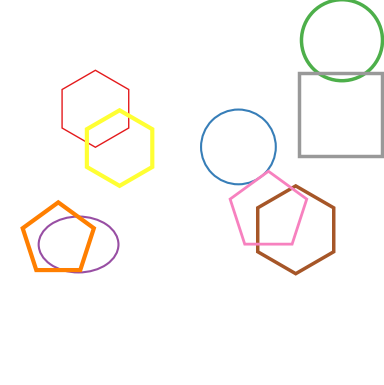[{"shape": "hexagon", "thickness": 1, "radius": 0.5, "center": [0.248, 0.717]}, {"shape": "circle", "thickness": 1.5, "radius": 0.49, "center": [0.619, 0.618]}, {"shape": "circle", "thickness": 2.5, "radius": 0.53, "center": [0.888, 0.896]}, {"shape": "oval", "thickness": 1.5, "radius": 0.52, "center": [0.204, 0.365]}, {"shape": "pentagon", "thickness": 3, "radius": 0.49, "center": [0.151, 0.377]}, {"shape": "hexagon", "thickness": 3, "radius": 0.49, "center": [0.311, 0.615]}, {"shape": "hexagon", "thickness": 2.5, "radius": 0.57, "center": [0.768, 0.403]}, {"shape": "pentagon", "thickness": 2, "radius": 0.52, "center": [0.697, 0.451]}, {"shape": "square", "thickness": 2.5, "radius": 0.54, "center": [0.885, 0.703]}]